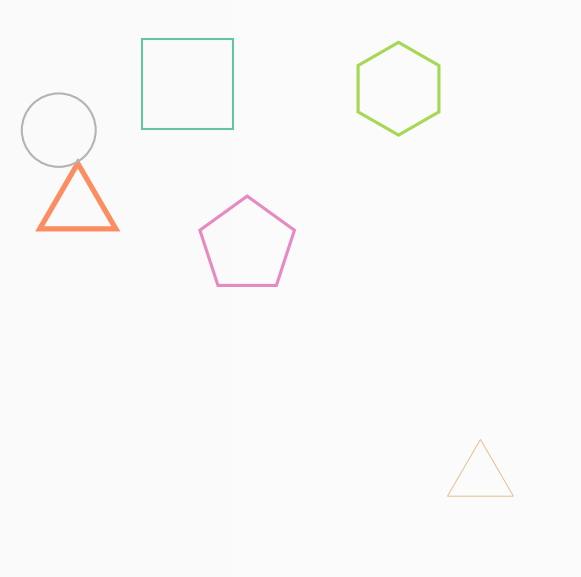[{"shape": "square", "thickness": 1, "radius": 0.39, "center": [0.323, 0.854]}, {"shape": "triangle", "thickness": 2.5, "radius": 0.38, "center": [0.134, 0.641]}, {"shape": "pentagon", "thickness": 1.5, "radius": 0.43, "center": [0.425, 0.574]}, {"shape": "hexagon", "thickness": 1.5, "radius": 0.4, "center": [0.686, 0.846]}, {"shape": "triangle", "thickness": 0.5, "radius": 0.33, "center": [0.827, 0.173]}, {"shape": "circle", "thickness": 1, "radius": 0.32, "center": [0.101, 0.774]}]